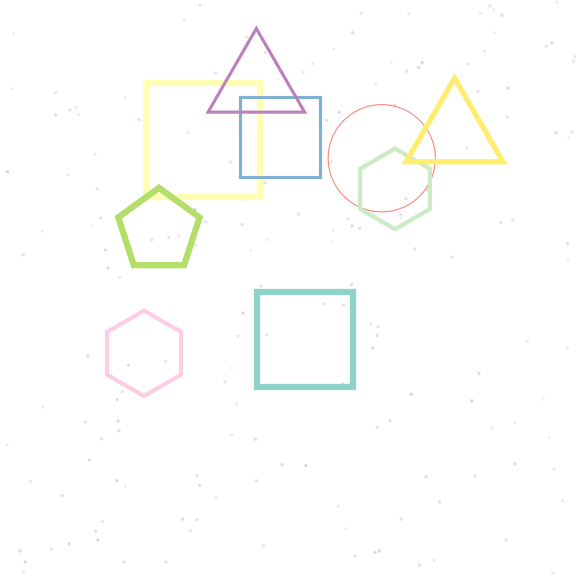[{"shape": "square", "thickness": 3, "radius": 0.41, "center": [0.528, 0.411]}, {"shape": "square", "thickness": 3, "radius": 0.49, "center": [0.352, 0.756]}, {"shape": "circle", "thickness": 0.5, "radius": 0.46, "center": [0.661, 0.725]}, {"shape": "square", "thickness": 1.5, "radius": 0.35, "center": [0.485, 0.762]}, {"shape": "pentagon", "thickness": 3, "radius": 0.37, "center": [0.275, 0.6]}, {"shape": "hexagon", "thickness": 2, "radius": 0.37, "center": [0.249, 0.387]}, {"shape": "triangle", "thickness": 1.5, "radius": 0.48, "center": [0.444, 0.853]}, {"shape": "hexagon", "thickness": 2, "radius": 0.35, "center": [0.684, 0.672]}, {"shape": "triangle", "thickness": 2.5, "radius": 0.48, "center": [0.787, 0.767]}]